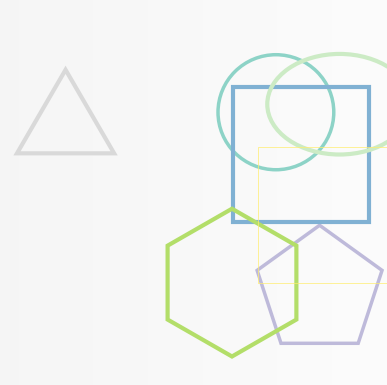[{"shape": "circle", "thickness": 2.5, "radius": 0.75, "center": [0.712, 0.709]}, {"shape": "pentagon", "thickness": 2.5, "radius": 0.85, "center": [0.825, 0.245]}, {"shape": "square", "thickness": 3, "radius": 0.87, "center": [0.777, 0.599]}, {"shape": "hexagon", "thickness": 3, "radius": 0.96, "center": [0.599, 0.266]}, {"shape": "triangle", "thickness": 3, "radius": 0.72, "center": [0.169, 0.674]}, {"shape": "oval", "thickness": 3, "radius": 0.93, "center": [0.876, 0.729]}, {"shape": "square", "thickness": 0.5, "radius": 0.88, "center": [0.843, 0.442]}]